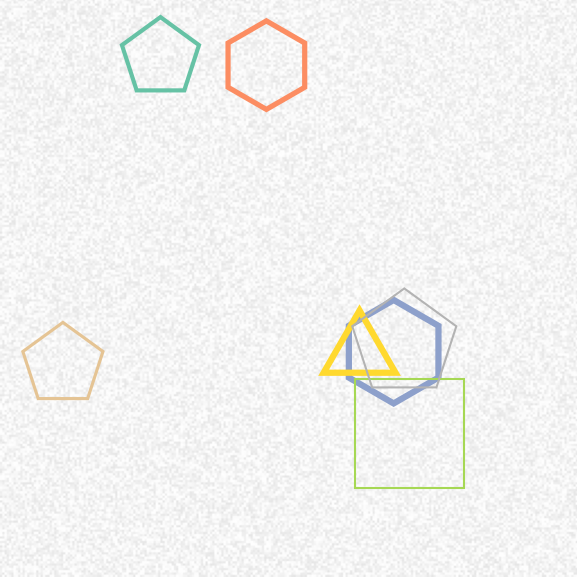[{"shape": "pentagon", "thickness": 2, "radius": 0.35, "center": [0.278, 0.899]}, {"shape": "hexagon", "thickness": 2.5, "radius": 0.38, "center": [0.461, 0.886]}, {"shape": "hexagon", "thickness": 3, "radius": 0.45, "center": [0.682, 0.39]}, {"shape": "square", "thickness": 1, "radius": 0.47, "center": [0.709, 0.249]}, {"shape": "triangle", "thickness": 3, "radius": 0.36, "center": [0.623, 0.39]}, {"shape": "pentagon", "thickness": 1.5, "radius": 0.36, "center": [0.109, 0.368]}, {"shape": "pentagon", "thickness": 1, "radius": 0.47, "center": [0.7, 0.405]}]